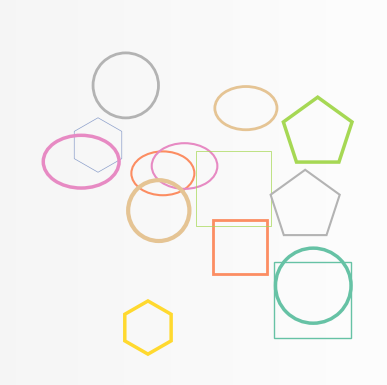[{"shape": "square", "thickness": 1, "radius": 0.49, "center": [0.807, 0.222]}, {"shape": "circle", "thickness": 2.5, "radius": 0.49, "center": [0.808, 0.258]}, {"shape": "square", "thickness": 2, "radius": 0.35, "center": [0.62, 0.358]}, {"shape": "oval", "thickness": 1.5, "radius": 0.41, "center": [0.42, 0.55]}, {"shape": "hexagon", "thickness": 0.5, "radius": 0.35, "center": [0.253, 0.623]}, {"shape": "oval", "thickness": 1.5, "radius": 0.42, "center": [0.476, 0.569]}, {"shape": "oval", "thickness": 2.5, "radius": 0.49, "center": [0.209, 0.58]}, {"shape": "square", "thickness": 0.5, "radius": 0.49, "center": [0.602, 0.51]}, {"shape": "pentagon", "thickness": 2.5, "radius": 0.47, "center": [0.82, 0.654]}, {"shape": "hexagon", "thickness": 2.5, "radius": 0.35, "center": [0.382, 0.149]}, {"shape": "oval", "thickness": 2, "radius": 0.4, "center": [0.635, 0.719]}, {"shape": "circle", "thickness": 3, "radius": 0.4, "center": [0.41, 0.453]}, {"shape": "pentagon", "thickness": 1.5, "radius": 0.47, "center": [0.788, 0.465]}, {"shape": "circle", "thickness": 2, "radius": 0.42, "center": [0.325, 0.778]}]